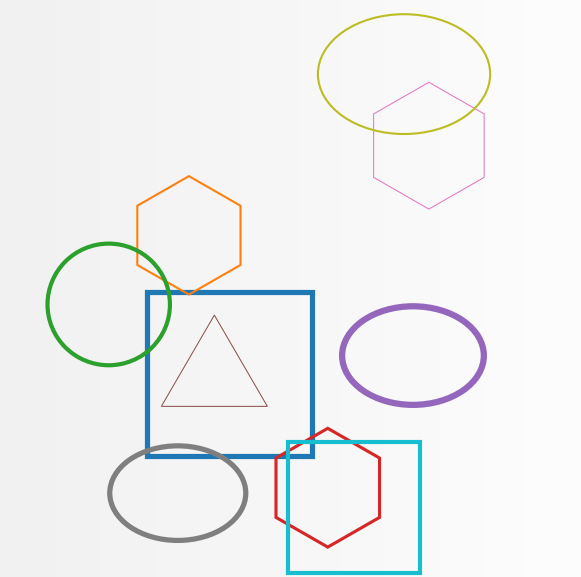[{"shape": "square", "thickness": 2.5, "radius": 0.71, "center": [0.395, 0.352]}, {"shape": "hexagon", "thickness": 1, "radius": 0.51, "center": [0.325, 0.592]}, {"shape": "circle", "thickness": 2, "radius": 0.53, "center": [0.187, 0.472]}, {"shape": "hexagon", "thickness": 1.5, "radius": 0.51, "center": [0.564, 0.155]}, {"shape": "oval", "thickness": 3, "radius": 0.61, "center": [0.711, 0.383]}, {"shape": "triangle", "thickness": 0.5, "radius": 0.53, "center": [0.369, 0.348]}, {"shape": "hexagon", "thickness": 0.5, "radius": 0.55, "center": [0.738, 0.747]}, {"shape": "oval", "thickness": 2.5, "radius": 0.59, "center": [0.306, 0.145]}, {"shape": "oval", "thickness": 1, "radius": 0.74, "center": [0.695, 0.871]}, {"shape": "square", "thickness": 2, "radius": 0.57, "center": [0.609, 0.121]}]